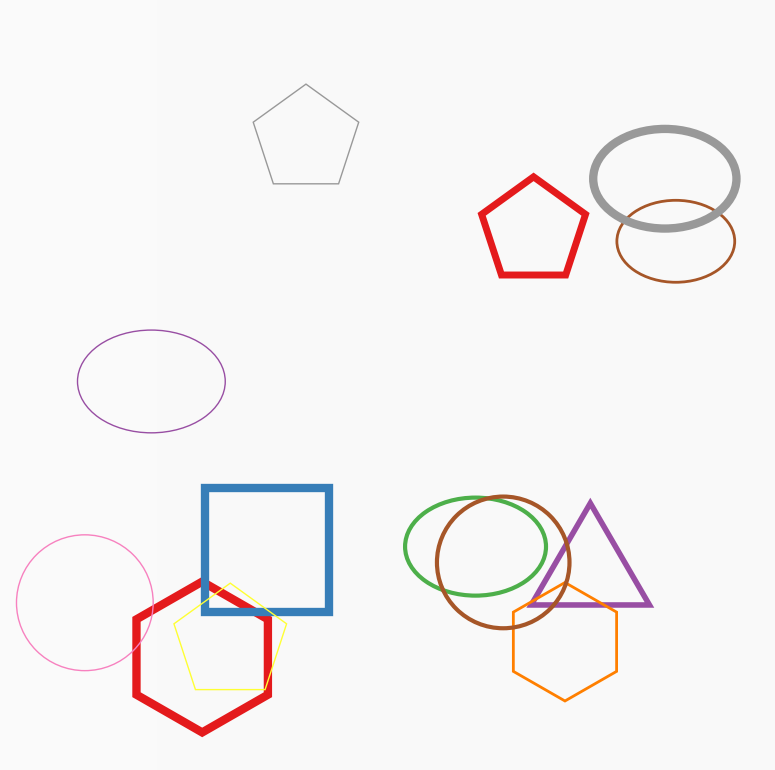[{"shape": "pentagon", "thickness": 2.5, "radius": 0.35, "center": [0.689, 0.7]}, {"shape": "hexagon", "thickness": 3, "radius": 0.49, "center": [0.261, 0.147]}, {"shape": "square", "thickness": 3, "radius": 0.4, "center": [0.344, 0.286]}, {"shape": "oval", "thickness": 1.5, "radius": 0.45, "center": [0.614, 0.29]}, {"shape": "oval", "thickness": 0.5, "radius": 0.48, "center": [0.195, 0.505]}, {"shape": "triangle", "thickness": 2, "radius": 0.44, "center": [0.762, 0.258]}, {"shape": "hexagon", "thickness": 1, "radius": 0.38, "center": [0.729, 0.167]}, {"shape": "pentagon", "thickness": 0.5, "radius": 0.38, "center": [0.297, 0.166]}, {"shape": "circle", "thickness": 1.5, "radius": 0.43, "center": [0.649, 0.27]}, {"shape": "oval", "thickness": 1, "radius": 0.38, "center": [0.872, 0.687]}, {"shape": "circle", "thickness": 0.5, "radius": 0.44, "center": [0.109, 0.217]}, {"shape": "oval", "thickness": 3, "radius": 0.46, "center": [0.858, 0.768]}, {"shape": "pentagon", "thickness": 0.5, "radius": 0.36, "center": [0.395, 0.819]}]